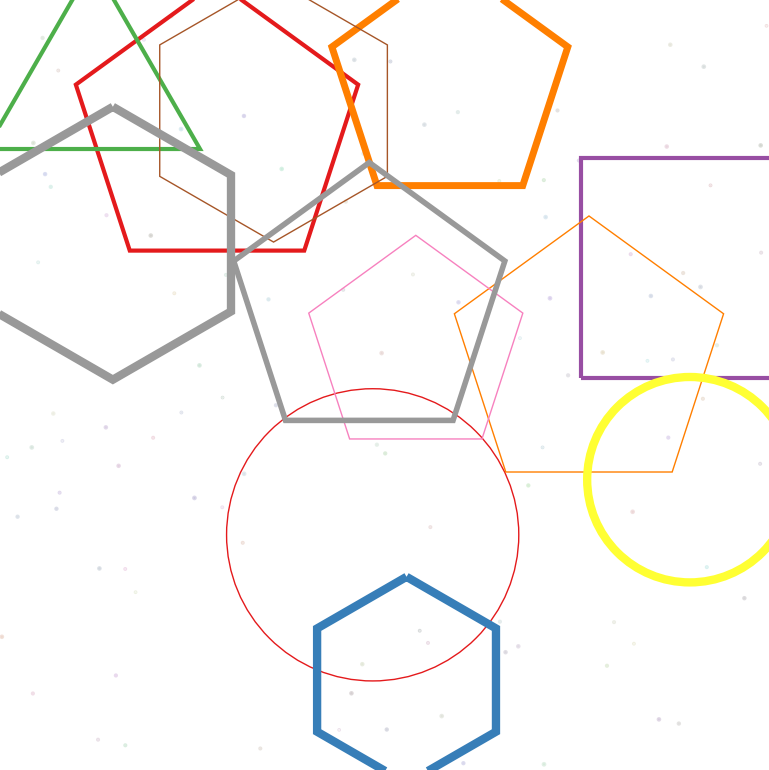[{"shape": "pentagon", "thickness": 1.5, "radius": 0.96, "center": [0.282, 0.83]}, {"shape": "circle", "thickness": 0.5, "radius": 0.95, "center": [0.484, 0.305]}, {"shape": "hexagon", "thickness": 3, "radius": 0.67, "center": [0.528, 0.117]}, {"shape": "triangle", "thickness": 1.5, "radius": 0.8, "center": [0.121, 0.887]}, {"shape": "square", "thickness": 1.5, "radius": 0.71, "center": [0.897, 0.652]}, {"shape": "pentagon", "thickness": 2.5, "radius": 0.81, "center": [0.584, 0.889]}, {"shape": "pentagon", "thickness": 0.5, "radius": 0.92, "center": [0.765, 0.536]}, {"shape": "circle", "thickness": 3, "radius": 0.67, "center": [0.896, 0.377]}, {"shape": "hexagon", "thickness": 0.5, "radius": 0.85, "center": [0.355, 0.856]}, {"shape": "pentagon", "thickness": 0.5, "radius": 0.73, "center": [0.54, 0.548]}, {"shape": "pentagon", "thickness": 2, "radius": 0.93, "center": [0.48, 0.604]}, {"shape": "hexagon", "thickness": 3, "radius": 0.89, "center": [0.147, 0.684]}]